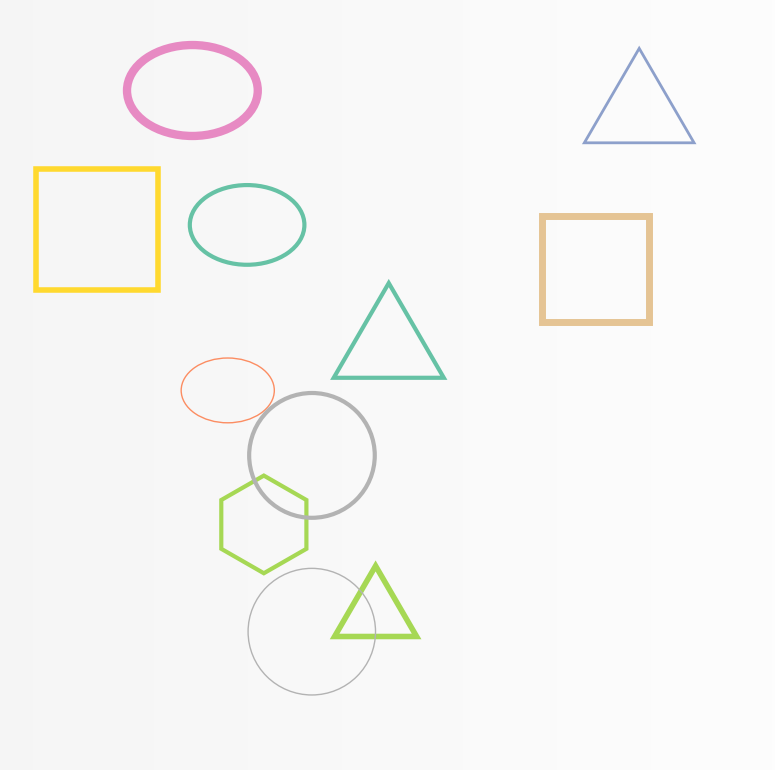[{"shape": "oval", "thickness": 1.5, "radius": 0.37, "center": [0.319, 0.708]}, {"shape": "triangle", "thickness": 1.5, "radius": 0.41, "center": [0.502, 0.55]}, {"shape": "oval", "thickness": 0.5, "radius": 0.3, "center": [0.294, 0.493]}, {"shape": "triangle", "thickness": 1, "radius": 0.41, "center": [0.825, 0.855]}, {"shape": "oval", "thickness": 3, "radius": 0.42, "center": [0.248, 0.882]}, {"shape": "hexagon", "thickness": 1.5, "radius": 0.32, "center": [0.34, 0.319]}, {"shape": "triangle", "thickness": 2, "radius": 0.31, "center": [0.485, 0.204]}, {"shape": "square", "thickness": 2, "radius": 0.39, "center": [0.125, 0.702]}, {"shape": "square", "thickness": 2.5, "radius": 0.34, "center": [0.768, 0.65]}, {"shape": "circle", "thickness": 0.5, "radius": 0.41, "center": [0.402, 0.18]}, {"shape": "circle", "thickness": 1.5, "radius": 0.41, "center": [0.403, 0.409]}]